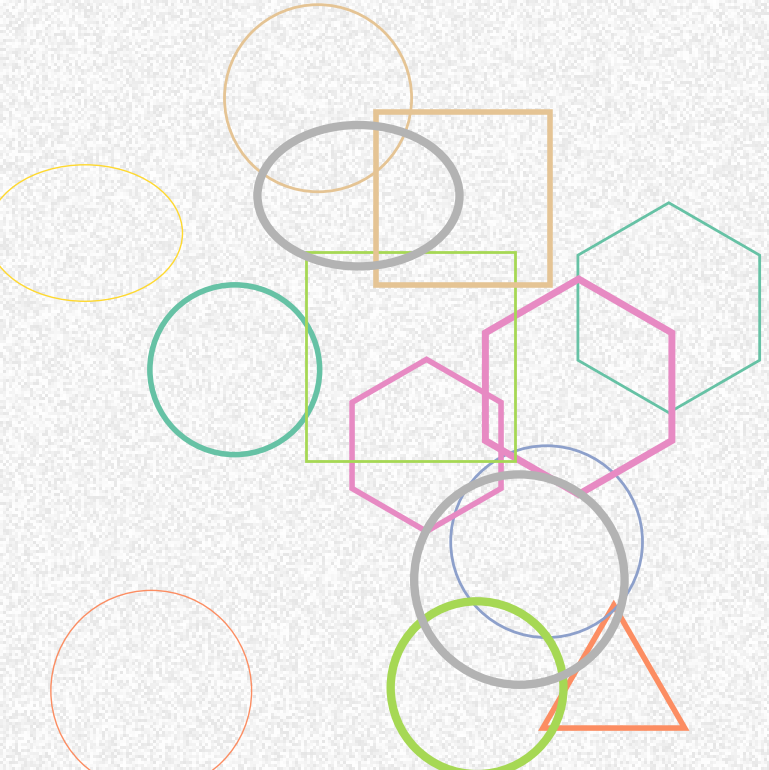[{"shape": "circle", "thickness": 2, "radius": 0.55, "center": [0.305, 0.52]}, {"shape": "hexagon", "thickness": 1, "radius": 0.68, "center": [0.869, 0.6]}, {"shape": "circle", "thickness": 0.5, "radius": 0.65, "center": [0.196, 0.103]}, {"shape": "triangle", "thickness": 2, "radius": 0.53, "center": [0.797, 0.108]}, {"shape": "circle", "thickness": 1, "radius": 0.62, "center": [0.71, 0.297]}, {"shape": "hexagon", "thickness": 2, "radius": 0.56, "center": [0.554, 0.422]}, {"shape": "hexagon", "thickness": 2.5, "radius": 0.7, "center": [0.751, 0.498]}, {"shape": "square", "thickness": 1, "radius": 0.68, "center": [0.533, 0.537]}, {"shape": "circle", "thickness": 3, "radius": 0.56, "center": [0.62, 0.107]}, {"shape": "oval", "thickness": 0.5, "radius": 0.63, "center": [0.11, 0.697]}, {"shape": "circle", "thickness": 1, "radius": 0.61, "center": [0.413, 0.872]}, {"shape": "square", "thickness": 2, "radius": 0.56, "center": [0.601, 0.742]}, {"shape": "oval", "thickness": 3, "radius": 0.66, "center": [0.466, 0.746]}, {"shape": "circle", "thickness": 3, "radius": 0.68, "center": [0.674, 0.247]}]